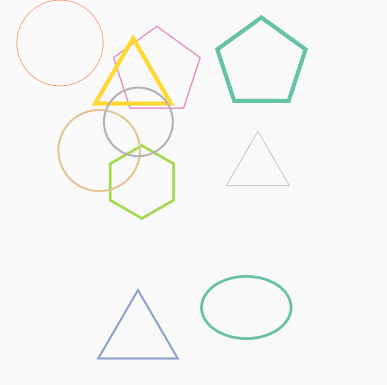[{"shape": "pentagon", "thickness": 3, "radius": 0.6, "center": [0.675, 0.835]}, {"shape": "oval", "thickness": 2, "radius": 0.58, "center": [0.636, 0.201]}, {"shape": "circle", "thickness": 0.5, "radius": 0.56, "center": [0.155, 0.888]}, {"shape": "triangle", "thickness": 1.5, "radius": 0.59, "center": [0.356, 0.128]}, {"shape": "pentagon", "thickness": 1, "radius": 0.59, "center": [0.405, 0.814]}, {"shape": "hexagon", "thickness": 2, "radius": 0.47, "center": [0.366, 0.527]}, {"shape": "triangle", "thickness": 3, "radius": 0.57, "center": [0.344, 0.788]}, {"shape": "circle", "thickness": 1.5, "radius": 0.53, "center": [0.256, 0.609]}, {"shape": "triangle", "thickness": 0.5, "radius": 0.47, "center": [0.665, 0.565]}, {"shape": "circle", "thickness": 1.5, "radius": 0.45, "center": [0.357, 0.683]}]